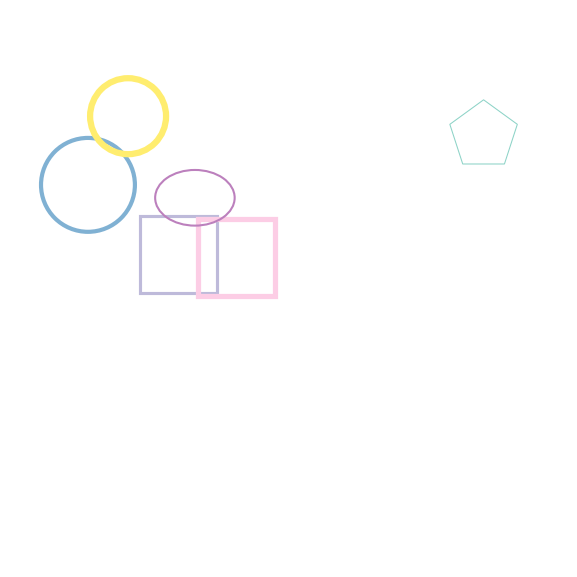[{"shape": "pentagon", "thickness": 0.5, "radius": 0.31, "center": [0.837, 0.765]}, {"shape": "square", "thickness": 1.5, "radius": 0.33, "center": [0.308, 0.558]}, {"shape": "circle", "thickness": 2, "radius": 0.41, "center": [0.152, 0.679]}, {"shape": "square", "thickness": 2.5, "radius": 0.34, "center": [0.41, 0.553]}, {"shape": "oval", "thickness": 1, "radius": 0.34, "center": [0.337, 0.657]}, {"shape": "circle", "thickness": 3, "radius": 0.33, "center": [0.222, 0.798]}]